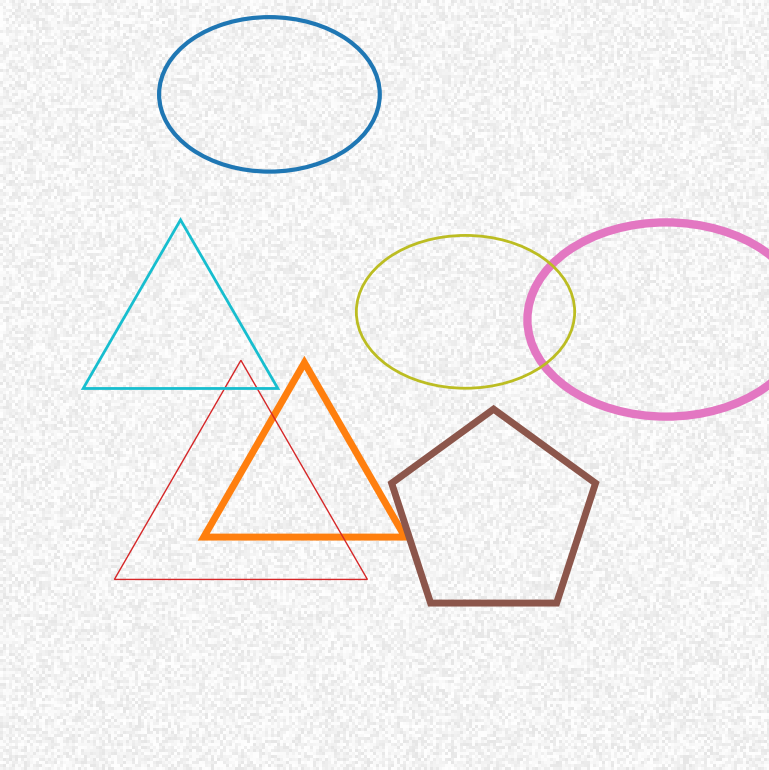[{"shape": "oval", "thickness": 1.5, "radius": 0.72, "center": [0.35, 0.877]}, {"shape": "triangle", "thickness": 2.5, "radius": 0.75, "center": [0.395, 0.378]}, {"shape": "triangle", "thickness": 0.5, "radius": 0.95, "center": [0.313, 0.342]}, {"shape": "pentagon", "thickness": 2.5, "radius": 0.7, "center": [0.641, 0.329]}, {"shape": "oval", "thickness": 3, "radius": 0.9, "center": [0.865, 0.585]}, {"shape": "oval", "thickness": 1, "radius": 0.71, "center": [0.605, 0.595]}, {"shape": "triangle", "thickness": 1, "radius": 0.73, "center": [0.234, 0.568]}]